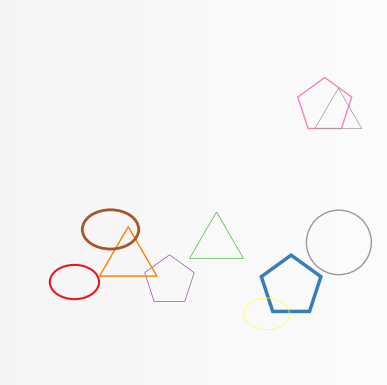[{"shape": "oval", "thickness": 1.5, "radius": 0.32, "center": [0.192, 0.267]}, {"shape": "pentagon", "thickness": 2.5, "radius": 0.4, "center": [0.751, 0.256]}, {"shape": "triangle", "thickness": 0.5, "radius": 0.4, "center": [0.559, 0.369]}, {"shape": "pentagon", "thickness": 0.5, "radius": 0.34, "center": [0.437, 0.271]}, {"shape": "triangle", "thickness": 1, "radius": 0.43, "center": [0.331, 0.326]}, {"shape": "oval", "thickness": 0.5, "radius": 0.29, "center": [0.688, 0.185]}, {"shape": "oval", "thickness": 2, "radius": 0.36, "center": [0.285, 0.404]}, {"shape": "pentagon", "thickness": 1, "radius": 0.37, "center": [0.838, 0.725]}, {"shape": "triangle", "thickness": 0.5, "radius": 0.35, "center": [0.873, 0.701]}, {"shape": "circle", "thickness": 1, "radius": 0.42, "center": [0.875, 0.37]}]